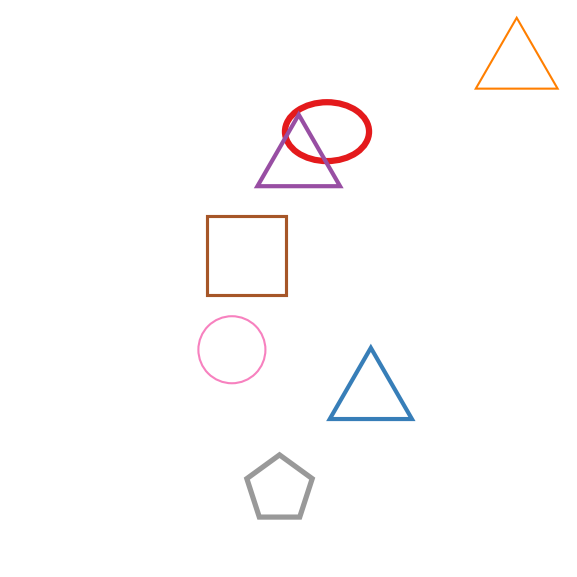[{"shape": "oval", "thickness": 3, "radius": 0.36, "center": [0.566, 0.771]}, {"shape": "triangle", "thickness": 2, "radius": 0.41, "center": [0.642, 0.315]}, {"shape": "triangle", "thickness": 2, "radius": 0.41, "center": [0.517, 0.718]}, {"shape": "triangle", "thickness": 1, "radius": 0.41, "center": [0.895, 0.887]}, {"shape": "square", "thickness": 1.5, "radius": 0.34, "center": [0.427, 0.557]}, {"shape": "circle", "thickness": 1, "radius": 0.29, "center": [0.402, 0.394]}, {"shape": "pentagon", "thickness": 2.5, "radius": 0.3, "center": [0.484, 0.152]}]